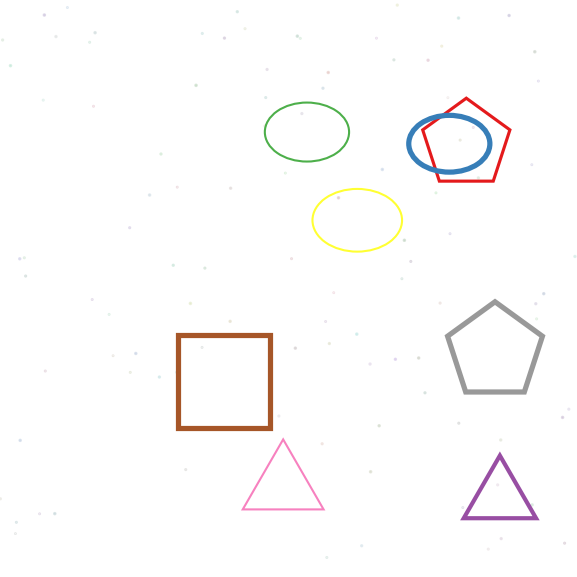[{"shape": "pentagon", "thickness": 1.5, "radius": 0.4, "center": [0.807, 0.75]}, {"shape": "oval", "thickness": 2.5, "radius": 0.35, "center": [0.778, 0.75]}, {"shape": "oval", "thickness": 1, "radius": 0.36, "center": [0.532, 0.77]}, {"shape": "triangle", "thickness": 2, "radius": 0.36, "center": [0.866, 0.138]}, {"shape": "oval", "thickness": 1, "radius": 0.39, "center": [0.619, 0.618]}, {"shape": "square", "thickness": 2.5, "radius": 0.4, "center": [0.388, 0.339]}, {"shape": "triangle", "thickness": 1, "radius": 0.4, "center": [0.49, 0.157]}, {"shape": "pentagon", "thickness": 2.5, "radius": 0.43, "center": [0.857, 0.39]}]